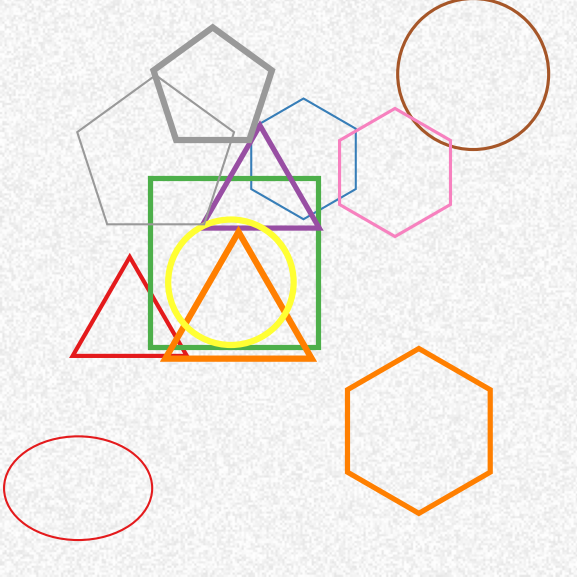[{"shape": "oval", "thickness": 1, "radius": 0.64, "center": [0.135, 0.154]}, {"shape": "triangle", "thickness": 2, "radius": 0.57, "center": [0.225, 0.44]}, {"shape": "hexagon", "thickness": 1, "radius": 0.52, "center": [0.526, 0.724]}, {"shape": "square", "thickness": 2.5, "radius": 0.73, "center": [0.406, 0.545]}, {"shape": "triangle", "thickness": 2.5, "radius": 0.59, "center": [0.45, 0.663]}, {"shape": "hexagon", "thickness": 2.5, "radius": 0.71, "center": [0.725, 0.253]}, {"shape": "triangle", "thickness": 3, "radius": 0.73, "center": [0.413, 0.451]}, {"shape": "circle", "thickness": 3, "radius": 0.54, "center": [0.4, 0.51]}, {"shape": "circle", "thickness": 1.5, "radius": 0.65, "center": [0.819, 0.871]}, {"shape": "hexagon", "thickness": 1.5, "radius": 0.55, "center": [0.684, 0.7]}, {"shape": "pentagon", "thickness": 1, "radius": 0.71, "center": [0.27, 0.726]}, {"shape": "pentagon", "thickness": 3, "radius": 0.54, "center": [0.368, 0.844]}]